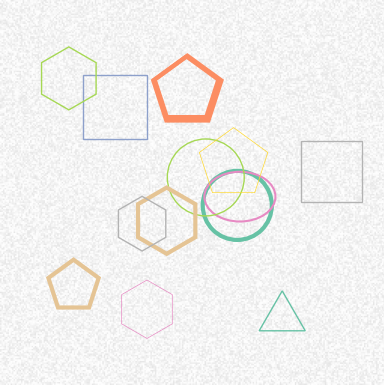[{"shape": "triangle", "thickness": 1, "radius": 0.35, "center": [0.733, 0.175]}, {"shape": "circle", "thickness": 3, "radius": 0.45, "center": [0.616, 0.467]}, {"shape": "pentagon", "thickness": 3, "radius": 0.47, "center": [0.487, 0.762]}, {"shape": "pentagon", "thickness": 3, "radius": 0.43, "center": [0.485, 0.766]}, {"shape": "square", "thickness": 1, "radius": 0.42, "center": [0.298, 0.723]}, {"shape": "oval", "thickness": 1.5, "radius": 0.46, "center": [0.623, 0.489]}, {"shape": "hexagon", "thickness": 0.5, "radius": 0.38, "center": [0.382, 0.197]}, {"shape": "circle", "thickness": 1, "radius": 0.5, "center": [0.534, 0.539]}, {"shape": "hexagon", "thickness": 1, "radius": 0.41, "center": [0.179, 0.796]}, {"shape": "pentagon", "thickness": 0.5, "radius": 0.47, "center": [0.607, 0.575]}, {"shape": "pentagon", "thickness": 3, "radius": 0.34, "center": [0.191, 0.257]}, {"shape": "hexagon", "thickness": 3, "radius": 0.43, "center": [0.433, 0.427]}, {"shape": "hexagon", "thickness": 1, "radius": 0.36, "center": [0.369, 0.419]}, {"shape": "square", "thickness": 1, "radius": 0.4, "center": [0.861, 0.556]}]